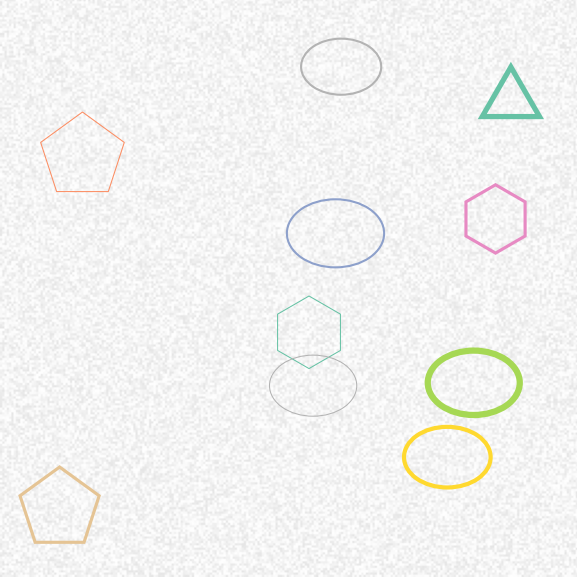[{"shape": "triangle", "thickness": 2.5, "radius": 0.29, "center": [0.885, 0.826]}, {"shape": "hexagon", "thickness": 0.5, "radius": 0.31, "center": [0.535, 0.424]}, {"shape": "pentagon", "thickness": 0.5, "radius": 0.38, "center": [0.143, 0.729]}, {"shape": "oval", "thickness": 1, "radius": 0.42, "center": [0.581, 0.595]}, {"shape": "hexagon", "thickness": 1.5, "radius": 0.3, "center": [0.858, 0.62]}, {"shape": "oval", "thickness": 3, "radius": 0.4, "center": [0.82, 0.336]}, {"shape": "oval", "thickness": 2, "radius": 0.37, "center": [0.775, 0.208]}, {"shape": "pentagon", "thickness": 1.5, "radius": 0.36, "center": [0.103, 0.118]}, {"shape": "oval", "thickness": 1, "radius": 0.35, "center": [0.591, 0.884]}, {"shape": "oval", "thickness": 0.5, "radius": 0.38, "center": [0.542, 0.331]}]